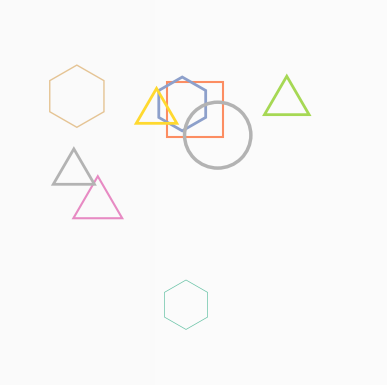[{"shape": "hexagon", "thickness": 0.5, "radius": 0.32, "center": [0.48, 0.209]}, {"shape": "square", "thickness": 1.5, "radius": 0.36, "center": [0.502, 0.715]}, {"shape": "hexagon", "thickness": 2, "radius": 0.35, "center": [0.47, 0.73]}, {"shape": "triangle", "thickness": 1.5, "radius": 0.36, "center": [0.252, 0.47]}, {"shape": "triangle", "thickness": 2, "radius": 0.33, "center": [0.74, 0.735]}, {"shape": "triangle", "thickness": 2, "radius": 0.3, "center": [0.404, 0.71]}, {"shape": "hexagon", "thickness": 1, "radius": 0.4, "center": [0.198, 0.75]}, {"shape": "circle", "thickness": 2.5, "radius": 0.43, "center": [0.562, 0.649]}, {"shape": "triangle", "thickness": 2, "radius": 0.31, "center": [0.191, 0.552]}]